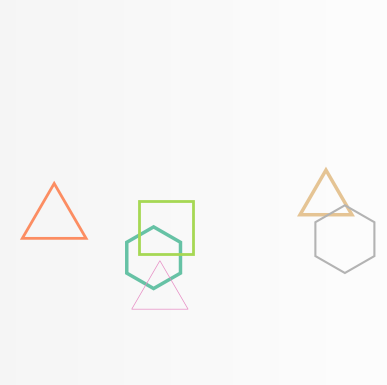[{"shape": "hexagon", "thickness": 2.5, "radius": 0.4, "center": [0.396, 0.331]}, {"shape": "triangle", "thickness": 2, "radius": 0.47, "center": [0.14, 0.428]}, {"shape": "triangle", "thickness": 0.5, "radius": 0.42, "center": [0.413, 0.239]}, {"shape": "square", "thickness": 2, "radius": 0.34, "center": [0.428, 0.409]}, {"shape": "triangle", "thickness": 2.5, "radius": 0.39, "center": [0.841, 0.481]}, {"shape": "hexagon", "thickness": 1.5, "radius": 0.44, "center": [0.89, 0.379]}]